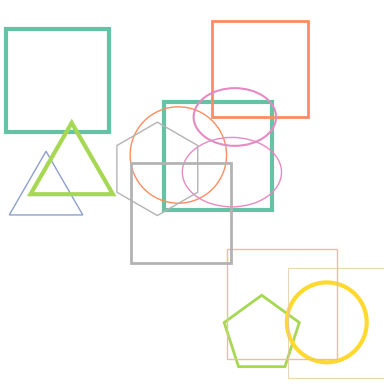[{"shape": "square", "thickness": 3, "radius": 0.7, "center": [0.566, 0.594]}, {"shape": "square", "thickness": 3, "radius": 0.67, "center": [0.149, 0.791]}, {"shape": "square", "thickness": 2, "radius": 0.63, "center": [0.675, 0.821]}, {"shape": "circle", "thickness": 1, "radius": 0.63, "center": [0.463, 0.597]}, {"shape": "triangle", "thickness": 1, "radius": 0.55, "center": [0.12, 0.497]}, {"shape": "oval", "thickness": 1, "radius": 0.64, "center": [0.602, 0.553]}, {"shape": "oval", "thickness": 1.5, "radius": 0.54, "center": [0.61, 0.696]}, {"shape": "pentagon", "thickness": 2, "radius": 0.51, "center": [0.68, 0.131]}, {"shape": "triangle", "thickness": 3, "radius": 0.62, "center": [0.186, 0.557]}, {"shape": "circle", "thickness": 3, "radius": 0.52, "center": [0.849, 0.163]}, {"shape": "square", "thickness": 1, "radius": 0.71, "center": [0.734, 0.21]}, {"shape": "square", "thickness": 0.5, "radius": 0.72, "center": [0.891, 0.161]}, {"shape": "square", "thickness": 2, "radius": 0.65, "center": [0.471, 0.447]}, {"shape": "hexagon", "thickness": 1, "radius": 0.61, "center": [0.409, 0.561]}]